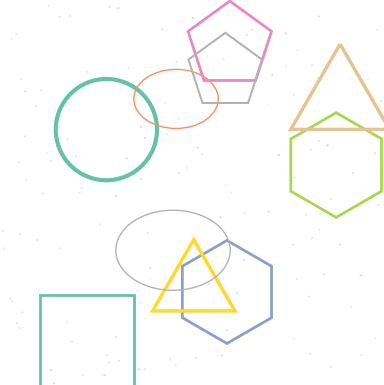[{"shape": "square", "thickness": 2, "radius": 0.61, "center": [0.226, 0.112]}, {"shape": "circle", "thickness": 3, "radius": 0.66, "center": [0.276, 0.663]}, {"shape": "oval", "thickness": 1, "radius": 0.55, "center": [0.457, 0.743]}, {"shape": "hexagon", "thickness": 2, "radius": 0.67, "center": [0.59, 0.242]}, {"shape": "pentagon", "thickness": 2, "radius": 0.57, "center": [0.597, 0.883]}, {"shape": "hexagon", "thickness": 2, "radius": 0.68, "center": [0.873, 0.571]}, {"shape": "triangle", "thickness": 2.5, "radius": 0.62, "center": [0.503, 0.254]}, {"shape": "triangle", "thickness": 2.5, "radius": 0.74, "center": [0.883, 0.738]}, {"shape": "pentagon", "thickness": 1.5, "radius": 0.5, "center": [0.585, 0.814]}, {"shape": "oval", "thickness": 1, "radius": 0.74, "center": [0.449, 0.35]}]